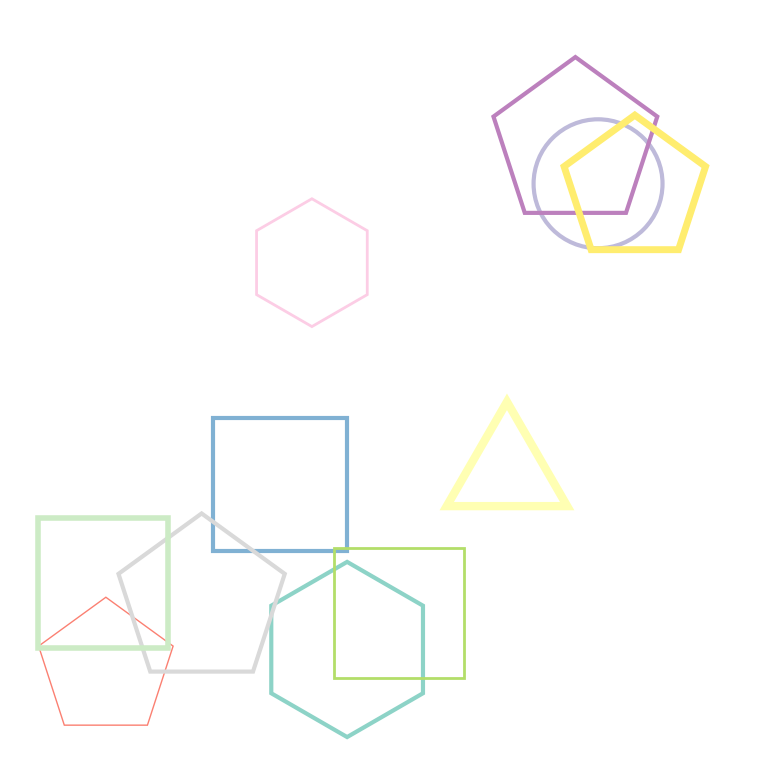[{"shape": "hexagon", "thickness": 1.5, "radius": 0.57, "center": [0.451, 0.157]}, {"shape": "triangle", "thickness": 3, "radius": 0.45, "center": [0.658, 0.388]}, {"shape": "circle", "thickness": 1.5, "radius": 0.42, "center": [0.777, 0.761]}, {"shape": "pentagon", "thickness": 0.5, "radius": 0.46, "center": [0.137, 0.133]}, {"shape": "square", "thickness": 1.5, "radius": 0.43, "center": [0.363, 0.371]}, {"shape": "square", "thickness": 1, "radius": 0.42, "center": [0.518, 0.204]}, {"shape": "hexagon", "thickness": 1, "radius": 0.41, "center": [0.405, 0.659]}, {"shape": "pentagon", "thickness": 1.5, "radius": 0.57, "center": [0.262, 0.22]}, {"shape": "pentagon", "thickness": 1.5, "radius": 0.56, "center": [0.747, 0.814]}, {"shape": "square", "thickness": 2, "radius": 0.42, "center": [0.134, 0.243]}, {"shape": "pentagon", "thickness": 2.5, "radius": 0.48, "center": [0.824, 0.754]}]